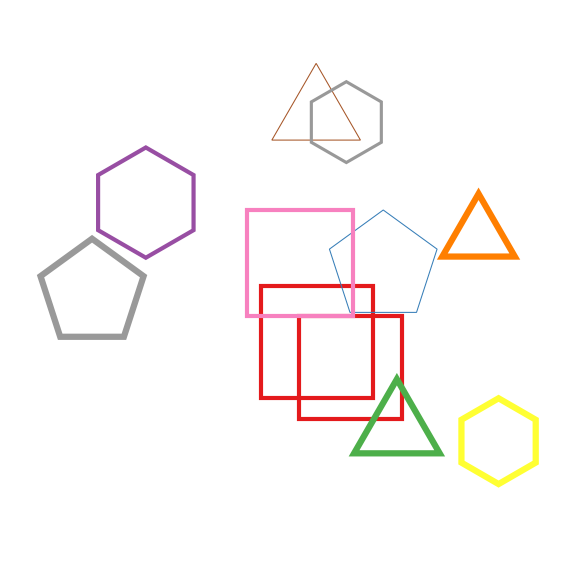[{"shape": "square", "thickness": 2, "radius": 0.44, "center": [0.607, 0.363]}, {"shape": "square", "thickness": 2, "radius": 0.49, "center": [0.549, 0.407]}, {"shape": "pentagon", "thickness": 0.5, "radius": 0.49, "center": [0.664, 0.537]}, {"shape": "triangle", "thickness": 3, "radius": 0.43, "center": [0.687, 0.257]}, {"shape": "hexagon", "thickness": 2, "radius": 0.48, "center": [0.253, 0.648]}, {"shape": "triangle", "thickness": 3, "radius": 0.36, "center": [0.829, 0.591]}, {"shape": "hexagon", "thickness": 3, "radius": 0.37, "center": [0.863, 0.235]}, {"shape": "triangle", "thickness": 0.5, "radius": 0.44, "center": [0.547, 0.801]}, {"shape": "square", "thickness": 2, "radius": 0.46, "center": [0.519, 0.544]}, {"shape": "pentagon", "thickness": 3, "radius": 0.47, "center": [0.159, 0.492]}, {"shape": "hexagon", "thickness": 1.5, "radius": 0.35, "center": [0.6, 0.788]}]